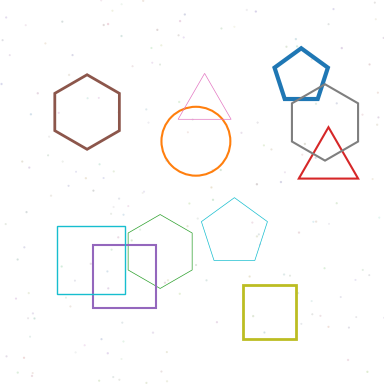[{"shape": "pentagon", "thickness": 3, "radius": 0.36, "center": [0.782, 0.802]}, {"shape": "circle", "thickness": 1.5, "radius": 0.45, "center": [0.509, 0.633]}, {"shape": "hexagon", "thickness": 0.5, "radius": 0.48, "center": [0.416, 0.347]}, {"shape": "triangle", "thickness": 1.5, "radius": 0.44, "center": [0.853, 0.581]}, {"shape": "square", "thickness": 1.5, "radius": 0.41, "center": [0.323, 0.283]}, {"shape": "hexagon", "thickness": 2, "radius": 0.48, "center": [0.226, 0.709]}, {"shape": "triangle", "thickness": 0.5, "radius": 0.4, "center": [0.531, 0.73]}, {"shape": "hexagon", "thickness": 1.5, "radius": 0.5, "center": [0.844, 0.682]}, {"shape": "square", "thickness": 2, "radius": 0.35, "center": [0.7, 0.189]}, {"shape": "pentagon", "thickness": 0.5, "radius": 0.45, "center": [0.609, 0.396]}, {"shape": "square", "thickness": 1, "radius": 0.44, "center": [0.235, 0.324]}]